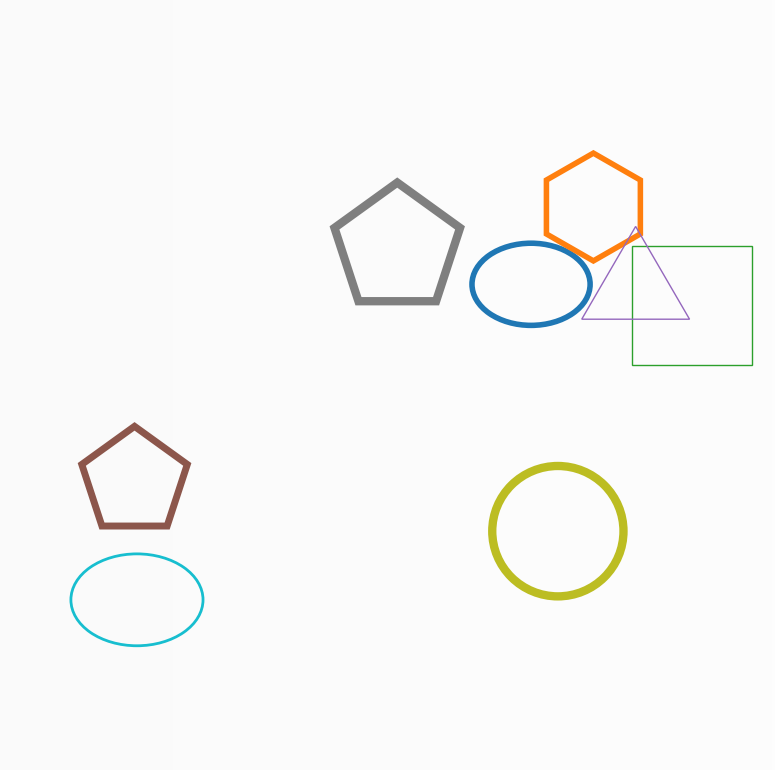[{"shape": "oval", "thickness": 2, "radius": 0.38, "center": [0.685, 0.631]}, {"shape": "hexagon", "thickness": 2, "radius": 0.35, "center": [0.766, 0.731]}, {"shape": "square", "thickness": 0.5, "radius": 0.39, "center": [0.893, 0.604]}, {"shape": "triangle", "thickness": 0.5, "radius": 0.4, "center": [0.82, 0.626]}, {"shape": "pentagon", "thickness": 2.5, "radius": 0.36, "center": [0.174, 0.375]}, {"shape": "pentagon", "thickness": 3, "radius": 0.43, "center": [0.513, 0.678]}, {"shape": "circle", "thickness": 3, "radius": 0.42, "center": [0.72, 0.31]}, {"shape": "oval", "thickness": 1, "radius": 0.43, "center": [0.177, 0.221]}]